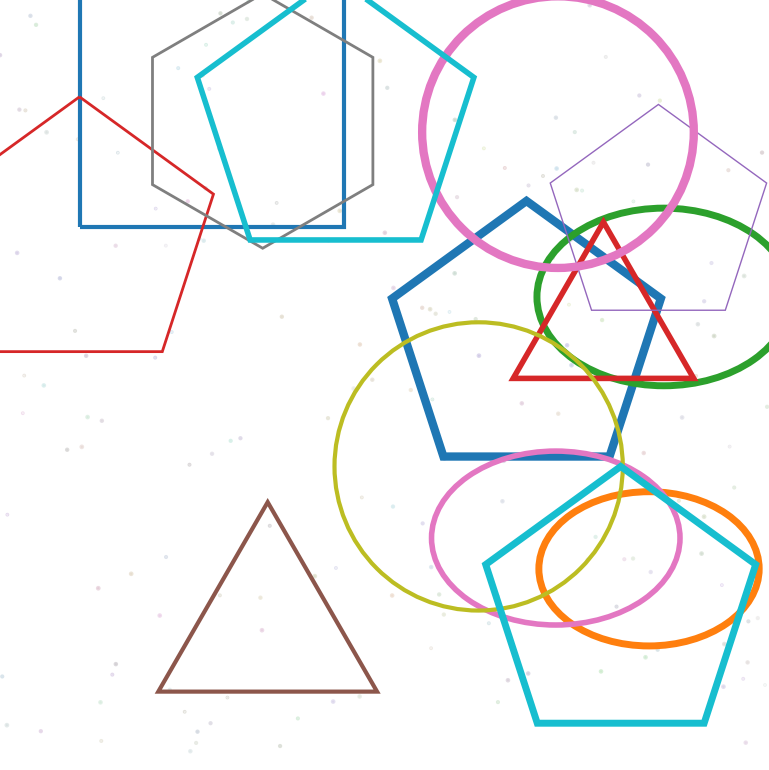[{"shape": "square", "thickness": 1.5, "radius": 0.86, "center": [0.275, 0.876]}, {"shape": "pentagon", "thickness": 3, "radius": 0.92, "center": [0.684, 0.556]}, {"shape": "oval", "thickness": 2.5, "radius": 0.72, "center": [0.843, 0.261]}, {"shape": "oval", "thickness": 2.5, "radius": 0.82, "center": [0.862, 0.614]}, {"shape": "pentagon", "thickness": 1, "radius": 0.91, "center": [0.103, 0.691]}, {"shape": "triangle", "thickness": 2, "radius": 0.68, "center": [0.784, 0.576]}, {"shape": "pentagon", "thickness": 0.5, "radius": 0.74, "center": [0.855, 0.717]}, {"shape": "triangle", "thickness": 1.5, "radius": 0.82, "center": [0.348, 0.184]}, {"shape": "oval", "thickness": 2, "radius": 0.81, "center": [0.722, 0.301]}, {"shape": "circle", "thickness": 3, "radius": 0.88, "center": [0.725, 0.828]}, {"shape": "hexagon", "thickness": 1, "radius": 0.83, "center": [0.341, 0.843]}, {"shape": "circle", "thickness": 1.5, "radius": 0.94, "center": [0.622, 0.394]}, {"shape": "pentagon", "thickness": 2, "radius": 0.94, "center": [0.436, 0.841]}, {"shape": "pentagon", "thickness": 2.5, "radius": 0.92, "center": [0.806, 0.21]}]